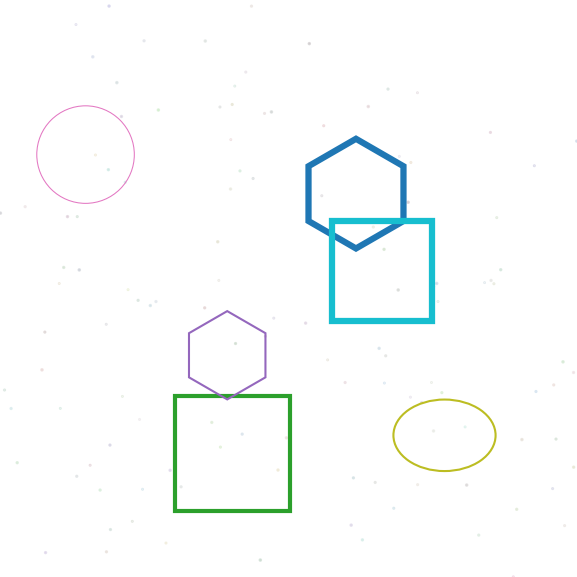[{"shape": "hexagon", "thickness": 3, "radius": 0.47, "center": [0.616, 0.664]}, {"shape": "square", "thickness": 2, "radius": 0.5, "center": [0.402, 0.213]}, {"shape": "hexagon", "thickness": 1, "radius": 0.38, "center": [0.393, 0.384]}, {"shape": "circle", "thickness": 0.5, "radius": 0.42, "center": [0.148, 0.731]}, {"shape": "oval", "thickness": 1, "radius": 0.44, "center": [0.77, 0.245]}, {"shape": "square", "thickness": 3, "radius": 0.43, "center": [0.661, 0.53]}]